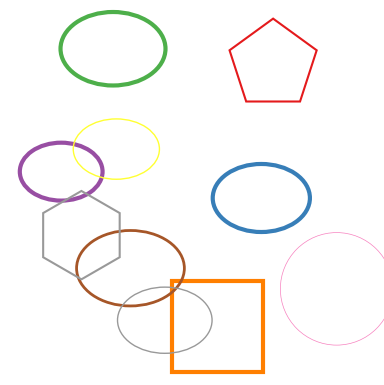[{"shape": "pentagon", "thickness": 1.5, "radius": 0.59, "center": [0.709, 0.833]}, {"shape": "oval", "thickness": 3, "radius": 0.63, "center": [0.679, 0.486]}, {"shape": "oval", "thickness": 3, "radius": 0.68, "center": [0.294, 0.873]}, {"shape": "oval", "thickness": 3, "radius": 0.54, "center": [0.159, 0.554]}, {"shape": "square", "thickness": 3, "radius": 0.59, "center": [0.565, 0.153]}, {"shape": "oval", "thickness": 1, "radius": 0.56, "center": [0.302, 0.613]}, {"shape": "oval", "thickness": 2, "radius": 0.7, "center": [0.339, 0.303]}, {"shape": "circle", "thickness": 0.5, "radius": 0.73, "center": [0.874, 0.25]}, {"shape": "oval", "thickness": 1, "radius": 0.61, "center": [0.428, 0.168]}, {"shape": "hexagon", "thickness": 1.5, "radius": 0.57, "center": [0.211, 0.389]}]